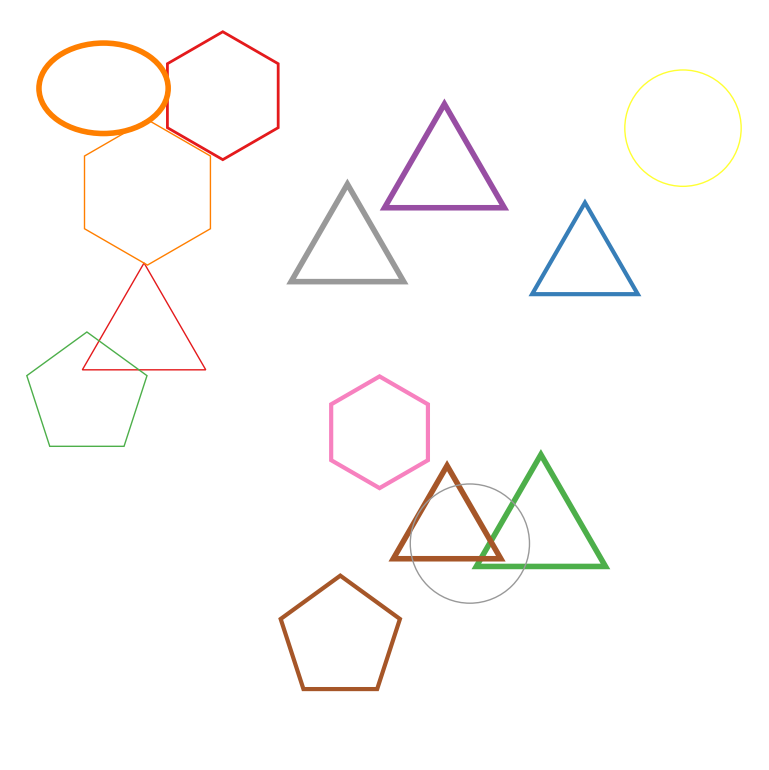[{"shape": "hexagon", "thickness": 1, "radius": 0.42, "center": [0.289, 0.876]}, {"shape": "triangle", "thickness": 0.5, "radius": 0.46, "center": [0.187, 0.566]}, {"shape": "triangle", "thickness": 1.5, "radius": 0.4, "center": [0.76, 0.658]}, {"shape": "pentagon", "thickness": 0.5, "radius": 0.41, "center": [0.113, 0.487]}, {"shape": "triangle", "thickness": 2, "radius": 0.48, "center": [0.702, 0.313]}, {"shape": "triangle", "thickness": 2, "radius": 0.45, "center": [0.577, 0.775]}, {"shape": "oval", "thickness": 2, "radius": 0.42, "center": [0.134, 0.885]}, {"shape": "hexagon", "thickness": 0.5, "radius": 0.47, "center": [0.192, 0.75]}, {"shape": "circle", "thickness": 0.5, "radius": 0.38, "center": [0.887, 0.834]}, {"shape": "triangle", "thickness": 2, "radius": 0.4, "center": [0.581, 0.315]}, {"shape": "pentagon", "thickness": 1.5, "radius": 0.41, "center": [0.442, 0.171]}, {"shape": "hexagon", "thickness": 1.5, "radius": 0.36, "center": [0.493, 0.439]}, {"shape": "circle", "thickness": 0.5, "radius": 0.39, "center": [0.61, 0.294]}, {"shape": "triangle", "thickness": 2, "radius": 0.42, "center": [0.451, 0.676]}]